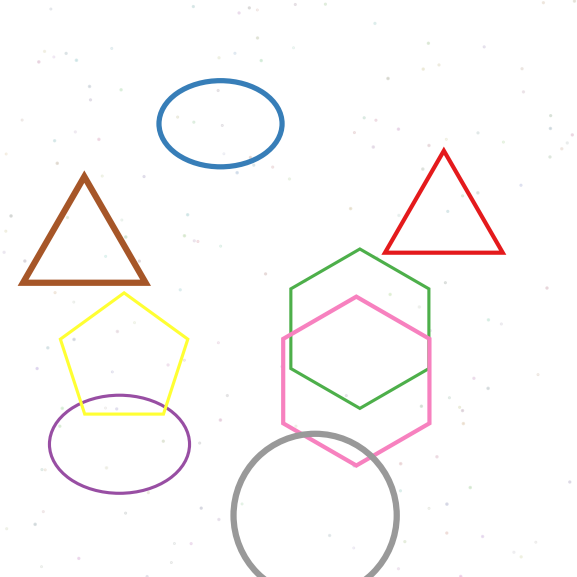[{"shape": "triangle", "thickness": 2, "radius": 0.59, "center": [0.769, 0.62]}, {"shape": "oval", "thickness": 2.5, "radius": 0.53, "center": [0.382, 0.785]}, {"shape": "hexagon", "thickness": 1.5, "radius": 0.69, "center": [0.623, 0.43]}, {"shape": "oval", "thickness": 1.5, "radius": 0.61, "center": [0.207, 0.23]}, {"shape": "pentagon", "thickness": 1.5, "radius": 0.58, "center": [0.215, 0.376]}, {"shape": "triangle", "thickness": 3, "radius": 0.61, "center": [0.146, 0.571]}, {"shape": "hexagon", "thickness": 2, "radius": 0.73, "center": [0.617, 0.339]}, {"shape": "circle", "thickness": 3, "radius": 0.71, "center": [0.546, 0.107]}]